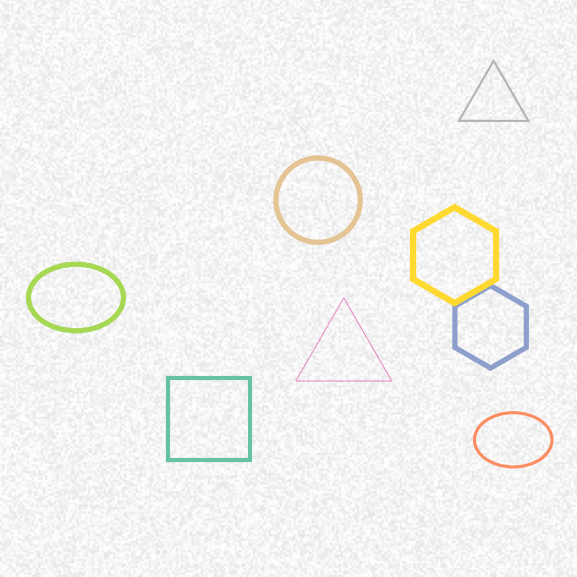[{"shape": "square", "thickness": 2, "radius": 0.36, "center": [0.362, 0.274]}, {"shape": "oval", "thickness": 1.5, "radius": 0.34, "center": [0.889, 0.238]}, {"shape": "hexagon", "thickness": 2.5, "radius": 0.36, "center": [0.85, 0.433]}, {"shape": "triangle", "thickness": 0.5, "radius": 0.48, "center": [0.595, 0.387]}, {"shape": "oval", "thickness": 2.5, "radius": 0.41, "center": [0.132, 0.484]}, {"shape": "hexagon", "thickness": 3, "radius": 0.41, "center": [0.787, 0.557]}, {"shape": "circle", "thickness": 2.5, "radius": 0.37, "center": [0.551, 0.653]}, {"shape": "triangle", "thickness": 1, "radius": 0.35, "center": [0.855, 0.825]}]